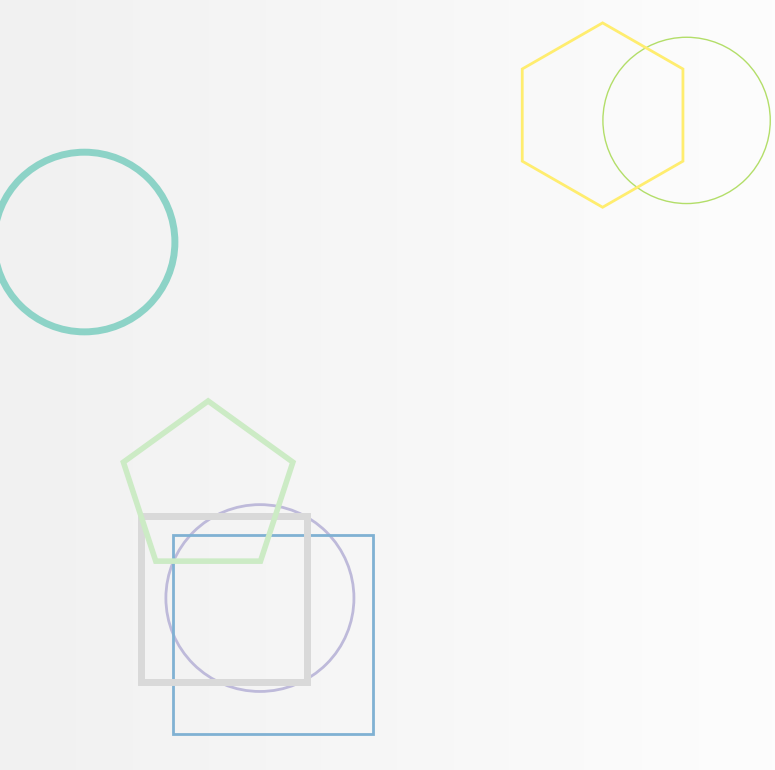[{"shape": "circle", "thickness": 2.5, "radius": 0.58, "center": [0.109, 0.686]}, {"shape": "circle", "thickness": 1, "radius": 0.61, "center": [0.335, 0.223]}, {"shape": "square", "thickness": 1, "radius": 0.65, "center": [0.352, 0.176]}, {"shape": "circle", "thickness": 0.5, "radius": 0.54, "center": [0.886, 0.844]}, {"shape": "square", "thickness": 2.5, "radius": 0.54, "center": [0.289, 0.222]}, {"shape": "pentagon", "thickness": 2, "radius": 0.57, "center": [0.269, 0.364]}, {"shape": "hexagon", "thickness": 1, "radius": 0.6, "center": [0.778, 0.851]}]